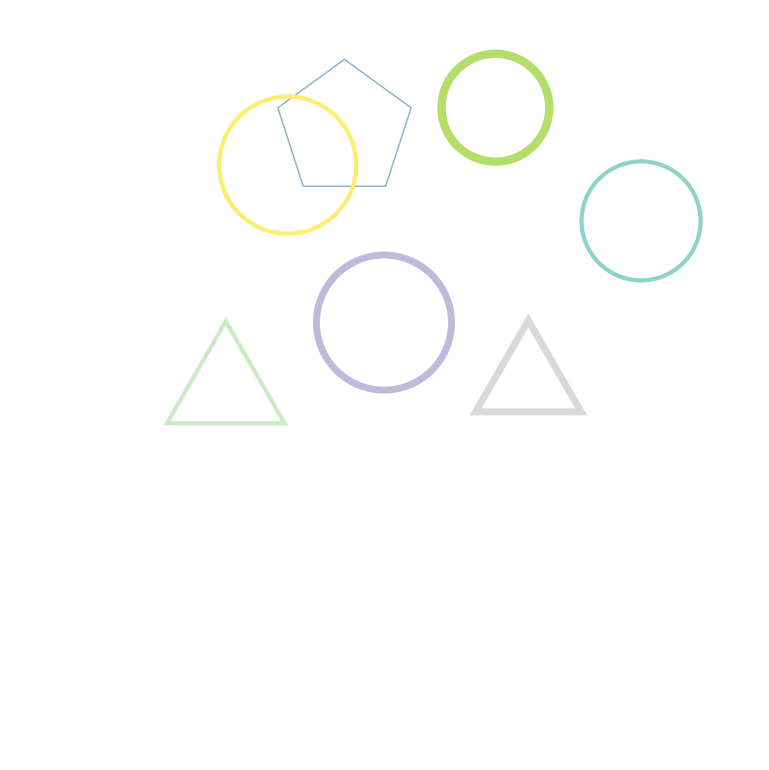[{"shape": "circle", "thickness": 1.5, "radius": 0.39, "center": [0.833, 0.713]}, {"shape": "circle", "thickness": 2.5, "radius": 0.44, "center": [0.499, 0.581]}, {"shape": "pentagon", "thickness": 0.5, "radius": 0.46, "center": [0.447, 0.832]}, {"shape": "circle", "thickness": 3, "radius": 0.35, "center": [0.643, 0.86]}, {"shape": "triangle", "thickness": 2.5, "radius": 0.4, "center": [0.686, 0.505]}, {"shape": "triangle", "thickness": 1.5, "radius": 0.44, "center": [0.293, 0.494]}, {"shape": "circle", "thickness": 1.5, "radius": 0.45, "center": [0.374, 0.786]}]